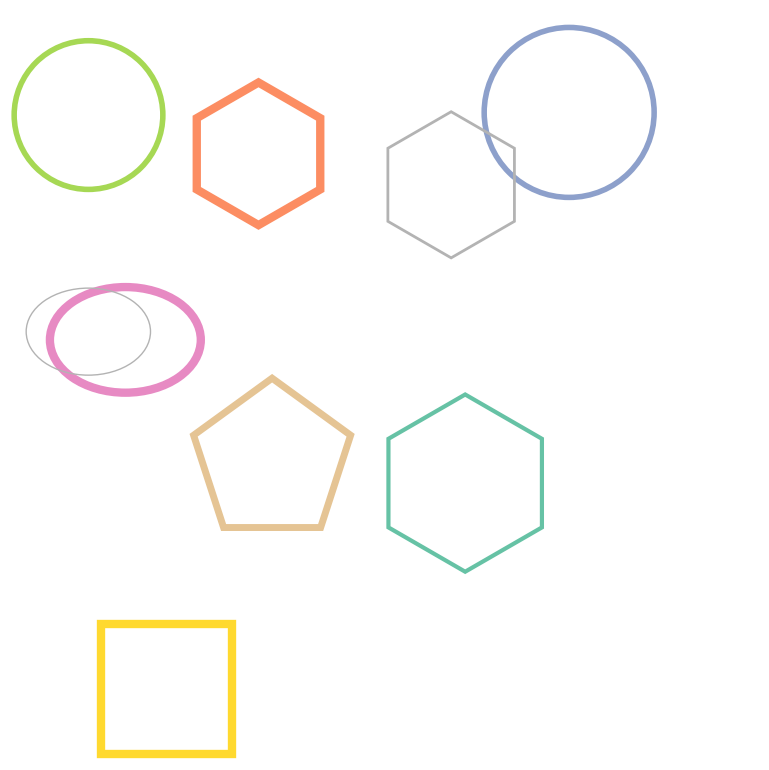[{"shape": "hexagon", "thickness": 1.5, "radius": 0.58, "center": [0.604, 0.373]}, {"shape": "hexagon", "thickness": 3, "radius": 0.46, "center": [0.336, 0.8]}, {"shape": "circle", "thickness": 2, "radius": 0.55, "center": [0.739, 0.854]}, {"shape": "oval", "thickness": 3, "radius": 0.49, "center": [0.163, 0.559]}, {"shape": "circle", "thickness": 2, "radius": 0.48, "center": [0.115, 0.851]}, {"shape": "square", "thickness": 3, "radius": 0.42, "center": [0.216, 0.105]}, {"shape": "pentagon", "thickness": 2.5, "radius": 0.54, "center": [0.353, 0.402]}, {"shape": "oval", "thickness": 0.5, "radius": 0.4, "center": [0.115, 0.569]}, {"shape": "hexagon", "thickness": 1, "radius": 0.47, "center": [0.586, 0.76]}]